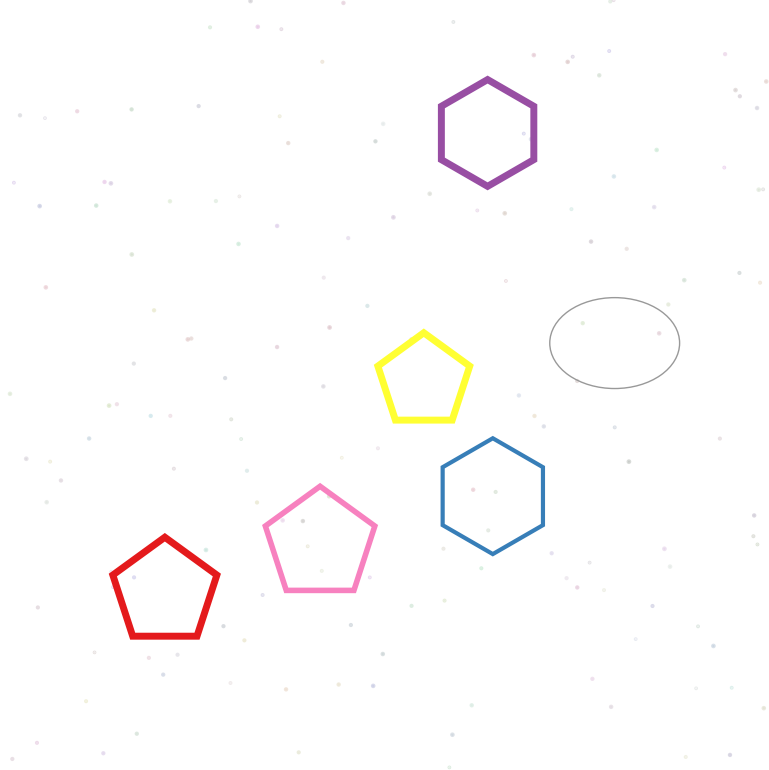[{"shape": "pentagon", "thickness": 2.5, "radius": 0.36, "center": [0.214, 0.231]}, {"shape": "hexagon", "thickness": 1.5, "radius": 0.38, "center": [0.64, 0.356]}, {"shape": "hexagon", "thickness": 2.5, "radius": 0.35, "center": [0.633, 0.827]}, {"shape": "pentagon", "thickness": 2.5, "radius": 0.31, "center": [0.55, 0.505]}, {"shape": "pentagon", "thickness": 2, "radius": 0.37, "center": [0.416, 0.294]}, {"shape": "oval", "thickness": 0.5, "radius": 0.42, "center": [0.798, 0.554]}]